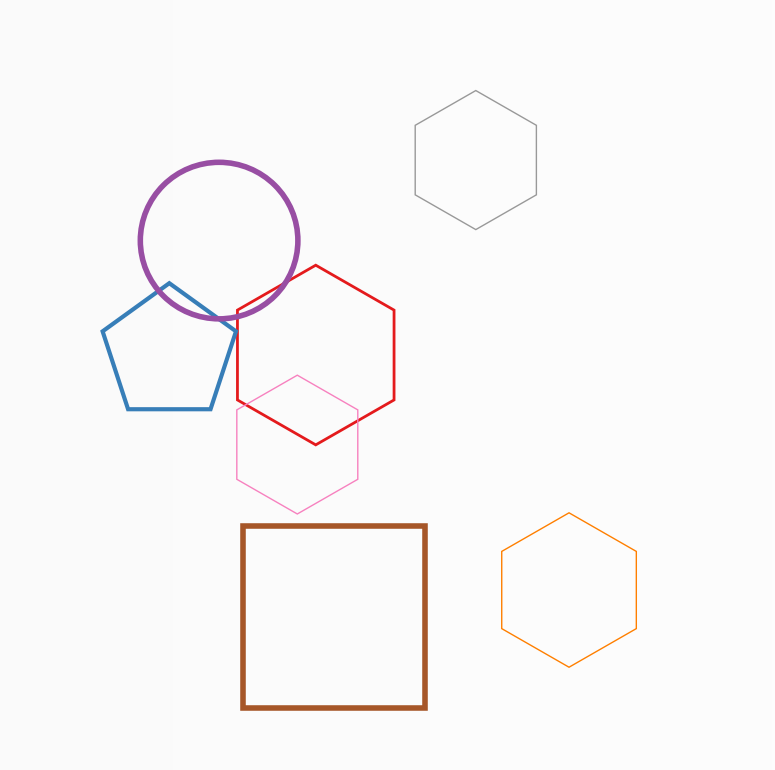[{"shape": "hexagon", "thickness": 1, "radius": 0.58, "center": [0.407, 0.539]}, {"shape": "pentagon", "thickness": 1.5, "radius": 0.45, "center": [0.218, 0.542]}, {"shape": "circle", "thickness": 2, "radius": 0.51, "center": [0.283, 0.688]}, {"shape": "hexagon", "thickness": 0.5, "radius": 0.5, "center": [0.734, 0.234]}, {"shape": "square", "thickness": 2, "radius": 0.59, "center": [0.431, 0.198]}, {"shape": "hexagon", "thickness": 0.5, "radius": 0.45, "center": [0.384, 0.423]}, {"shape": "hexagon", "thickness": 0.5, "radius": 0.45, "center": [0.614, 0.792]}]